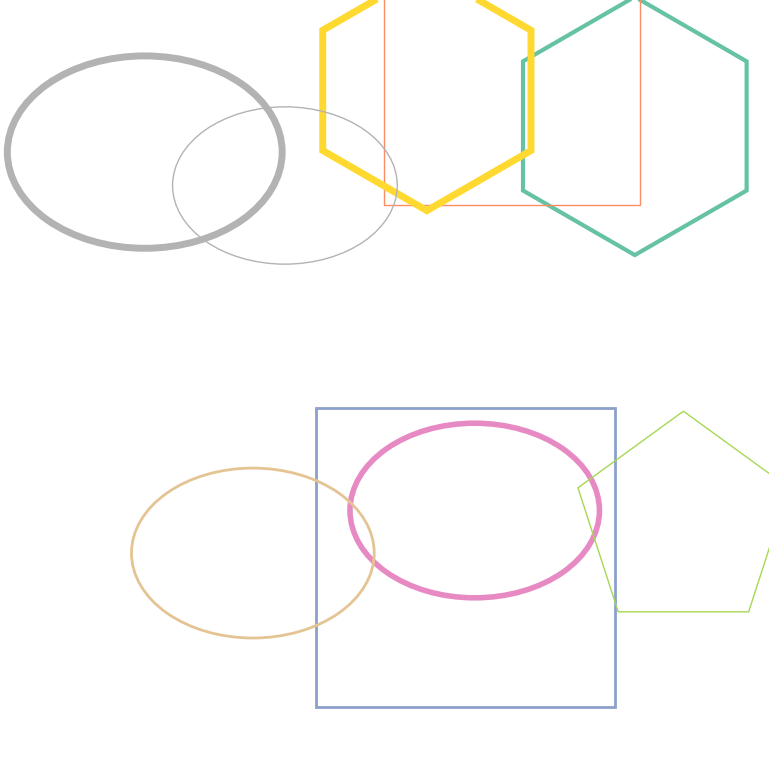[{"shape": "hexagon", "thickness": 1.5, "radius": 0.84, "center": [0.824, 0.836]}, {"shape": "square", "thickness": 0.5, "radius": 0.83, "center": [0.665, 0.899]}, {"shape": "square", "thickness": 1, "radius": 0.97, "center": [0.605, 0.276]}, {"shape": "oval", "thickness": 2, "radius": 0.81, "center": [0.617, 0.337]}, {"shape": "pentagon", "thickness": 0.5, "radius": 0.72, "center": [0.888, 0.322]}, {"shape": "hexagon", "thickness": 2.5, "radius": 0.78, "center": [0.554, 0.883]}, {"shape": "oval", "thickness": 1, "radius": 0.79, "center": [0.328, 0.282]}, {"shape": "oval", "thickness": 2.5, "radius": 0.89, "center": [0.188, 0.802]}, {"shape": "oval", "thickness": 0.5, "radius": 0.73, "center": [0.37, 0.759]}]